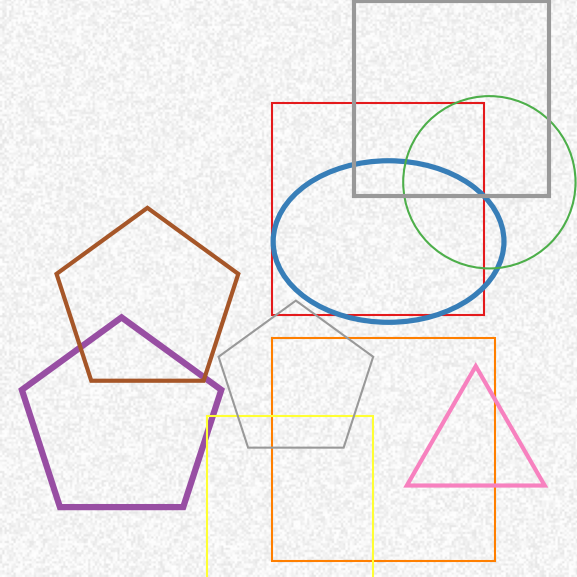[{"shape": "square", "thickness": 1, "radius": 0.92, "center": [0.654, 0.638]}, {"shape": "oval", "thickness": 2.5, "radius": 1.0, "center": [0.673, 0.581]}, {"shape": "circle", "thickness": 1, "radius": 0.75, "center": [0.847, 0.684]}, {"shape": "pentagon", "thickness": 3, "radius": 0.91, "center": [0.211, 0.268]}, {"shape": "square", "thickness": 1, "radius": 0.97, "center": [0.665, 0.221]}, {"shape": "square", "thickness": 1, "radius": 0.72, "center": [0.503, 0.135]}, {"shape": "pentagon", "thickness": 2, "radius": 0.83, "center": [0.255, 0.474]}, {"shape": "triangle", "thickness": 2, "radius": 0.69, "center": [0.824, 0.227]}, {"shape": "pentagon", "thickness": 1, "radius": 0.7, "center": [0.512, 0.338]}, {"shape": "square", "thickness": 2, "radius": 0.85, "center": [0.782, 0.829]}]